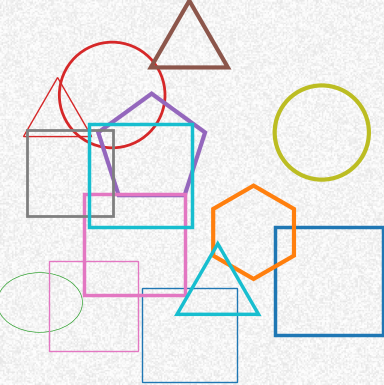[{"shape": "square", "thickness": 2.5, "radius": 0.71, "center": [0.855, 0.27]}, {"shape": "square", "thickness": 1, "radius": 0.61, "center": [0.492, 0.129]}, {"shape": "hexagon", "thickness": 3, "radius": 0.61, "center": [0.659, 0.397]}, {"shape": "oval", "thickness": 0.5, "radius": 0.55, "center": [0.103, 0.214]}, {"shape": "triangle", "thickness": 1, "radius": 0.51, "center": [0.15, 0.696]}, {"shape": "circle", "thickness": 2, "radius": 0.69, "center": [0.291, 0.753]}, {"shape": "pentagon", "thickness": 3, "radius": 0.73, "center": [0.394, 0.611]}, {"shape": "triangle", "thickness": 3, "radius": 0.58, "center": [0.492, 0.883]}, {"shape": "square", "thickness": 1, "radius": 0.58, "center": [0.243, 0.206]}, {"shape": "square", "thickness": 2.5, "radius": 0.66, "center": [0.35, 0.365]}, {"shape": "square", "thickness": 2, "radius": 0.56, "center": [0.182, 0.55]}, {"shape": "circle", "thickness": 3, "radius": 0.61, "center": [0.836, 0.656]}, {"shape": "triangle", "thickness": 2.5, "radius": 0.61, "center": [0.566, 0.245]}, {"shape": "square", "thickness": 2.5, "radius": 0.67, "center": [0.366, 0.544]}]